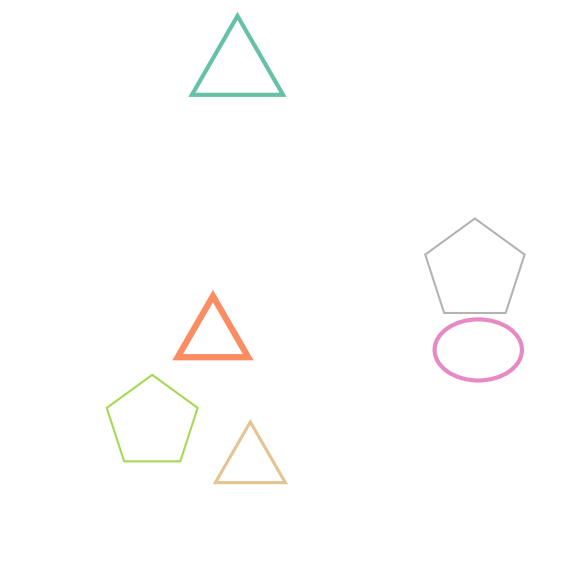[{"shape": "triangle", "thickness": 2, "radius": 0.46, "center": [0.411, 0.88]}, {"shape": "triangle", "thickness": 3, "radius": 0.35, "center": [0.369, 0.416]}, {"shape": "oval", "thickness": 2, "radius": 0.38, "center": [0.828, 0.393]}, {"shape": "pentagon", "thickness": 1, "radius": 0.41, "center": [0.264, 0.267]}, {"shape": "triangle", "thickness": 1.5, "radius": 0.35, "center": [0.433, 0.198]}, {"shape": "pentagon", "thickness": 1, "radius": 0.45, "center": [0.822, 0.53]}]